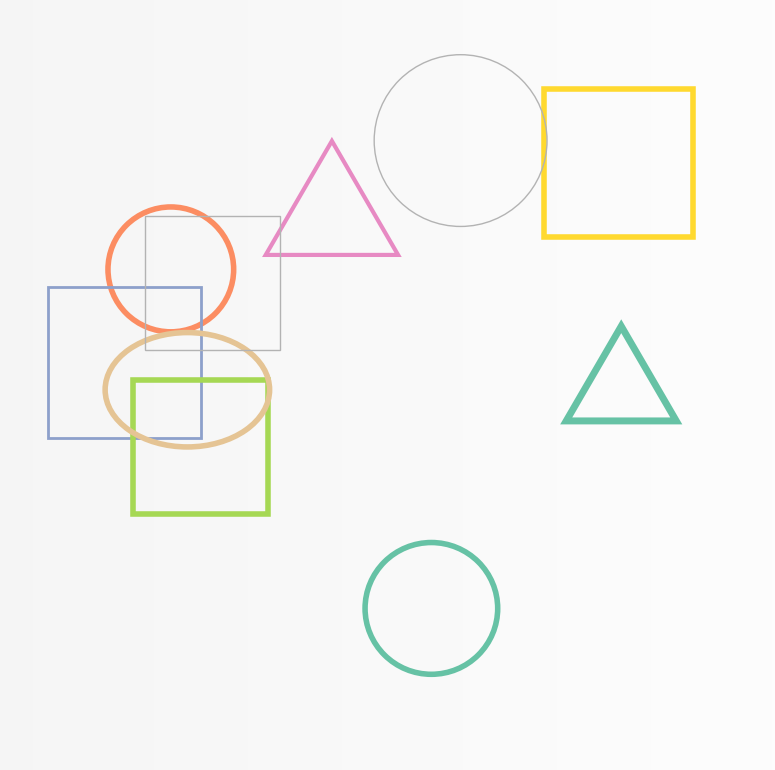[{"shape": "triangle", "thickness": 2.5, "radius": 0.41, "center": [0.802, 0.494]}, {"shape": "circle", "thickness": 2, "radius": 0.43, "center": [0.557, 0.21]}, {"shape": "circle", "thickness": 2, "radius": 0.41, "center": [0.22, 0.65]}, {"shape": "square", "thickness": 1, "radius": 0.49, "center": [0.161, 0.529]}, {"shape": "triangle", "thickness": 1.5, "radius": 0.49, "center": [0.428, 0.718]}, {"shape": "square", "thickness": 2, "radius": 0.44, "center": [0.259, 0.419]}, {"shape": "square", "thickness": 2, "radius": 0.48, "center": [0.798, 0.789]}, {"shape": "oval", "thickness": 2, "radius": 0.53, "center": [0.242, 0.494]}, {"shape": "square", "thickness": 0.5, "radius": 0.43, "center": [0.274, 0.632]}, {"shape": "circle", "thickness": 0.5, "radius": 0.56, "center": [0.594, 0.817]}]